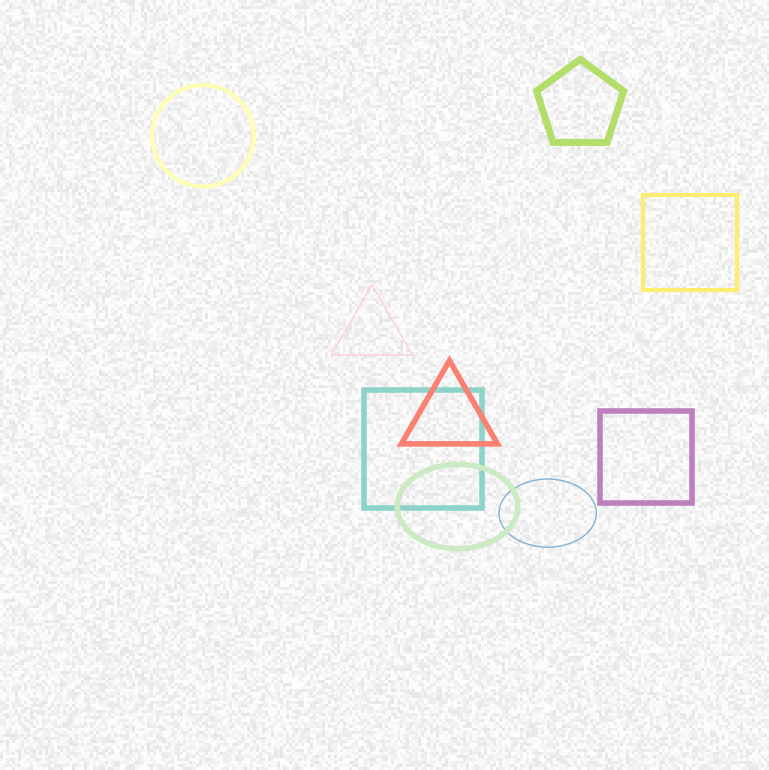[{"shape": "square", "thickness": 2, "radius": 0.38, "center": [0.549, 0.417]}, {"shape": "circle", "thickness": 1.5, "radius": 0.33, "center": [0.264, 0.824]}, {"shape": "triangle", "thickness": 2, "radius": 0.36, "center": [0.584, 0.46]}, {"shape": "oval", "thickness": 0.5, "radius": 0.32, "center": [0.711, 0.334]}, {"shape": "pentagon", "thickness": 2.5, "radius": 0.3, "center": [0.753, 0.863]}, {"shape": "triangle", "thickness": 0.5, "radius": 0.3, "center": [0.483, 0.569]}, {"shape": "square", "thickness": 2, "radius": 0.3, "center": [0.839, 0.407]}, {"shape": "oval", "thickness": 2, "radius": 0.39, "center": [0.594, 0.342]}, {"shape": "square", "thickness": 1.5, "radius": 0.31, "center": [0.896, 0.685]}]